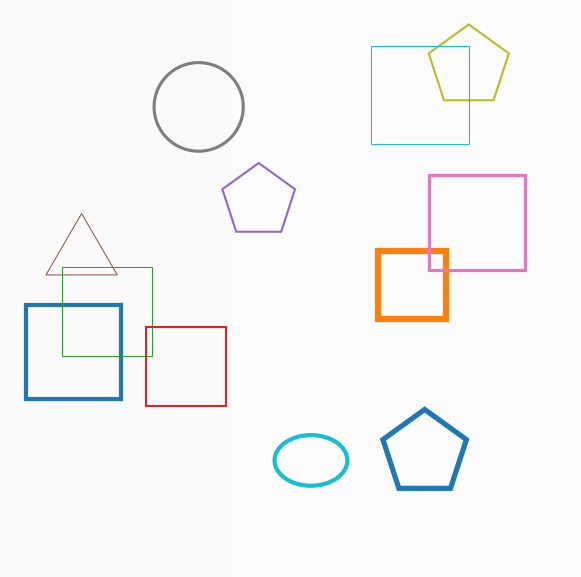[{"shape": "square", "thickness": 2, "radius": 0.41, "center": [0.126, 0.389]}, {"shape": "pentagon", "thickness": 2.5, "radius": 0.38, "center": [0.731, 0.215]}, {"shape": "square", "thickness": 3, "radius": 0.29, "center": [0.709, 0.506]}, {"shape": "square", "thickness": 0.5, "radius": 0.38, "center": [0.184, 0.46]}, {"shape": "square", "thickness": 1, "radius": 0.34, "center": [0.32, 0.365]}, {"shape": "pentagon", "thickness": 1, "radius": 0.33, "center": [0.445, 0.651]}, {"shape": "triangle", "thickness": 0.5, "radius": 0.35, "center": [0.14, 0.559]}, {"shape": "square", "thickness": 1.5, "radius": 0.41, "center": [0.821, 0.613]}, {"shape": "circle", "thickness": 1.5, "radius": 0.38, "center": [0.342, 0.814]}, {"shape": "pentagon", "thickness": 1, "radius": 0.36, "center": [0.807, 0.884]}, {"shape": "oval", "thickness": 2, "radius": 0.31, "center": [0.535, 0.202]}, {"shape": "square", "thickness": 0.5, "radius": 0.42, "center": [0.723, 0.834]}]